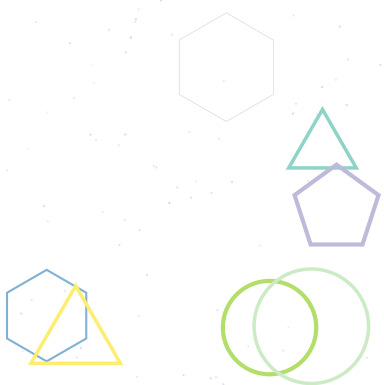[{"shape": "triangle", "thickness": 2.5, "radius": 0.51, "center": [0.838, 0.614]}, {"shape": "pentagon", "thickness": 3, "radius": 0.57, "center": [0.874, 0.458]}, {"shape": "hexagon", "thickness": 1.5, "radius": 0.59, "center": [0.121, 0.18]}, {"shape": "circle", "thickness": 3, "radius": 0.61, "center": [0.7, 0.149]}, {"shape": "hexagon", "thickness": 0.5, "radius": 0.71, "center": [0.588, 0.825]}, {"shape": "circle", "thickness": 2.5, "radius": 0.74, "center": [0.809, 0.153]}, {"shape": "triangle", "thickness": 2.5, "radius": 0.67, "center": [0.197, 0.123]}]